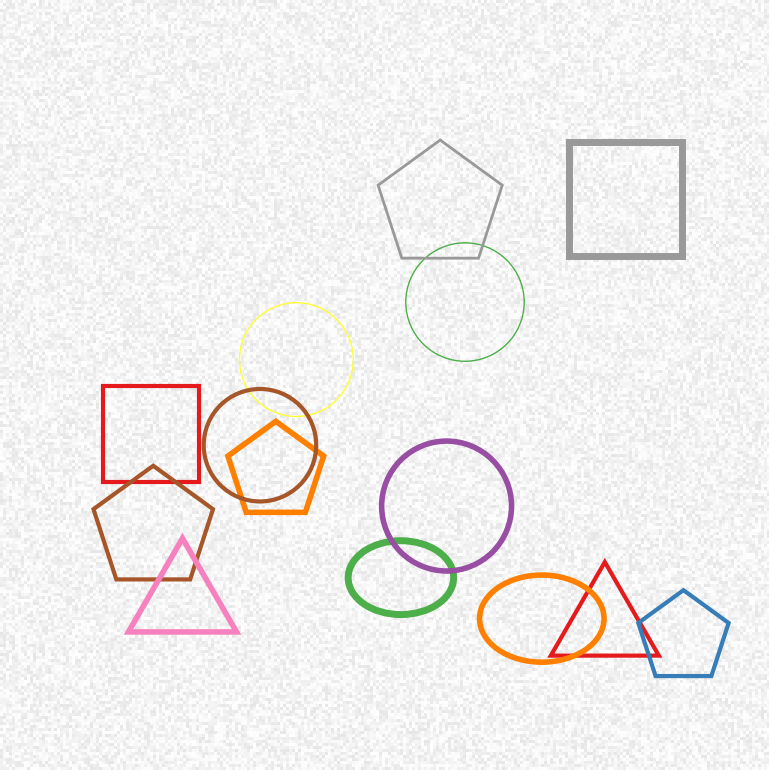[{"shape": "square", "thickness": 1.5, "radius": 0.31, "center": [0.196, 0.436]}, {"shape": "triangle", "thickness": 1.5, "radius": 0.4, "center": [0.785, 0.189]}, {"shape": "pentagon", "thickness": 1.5, "radius": 0.31, "center": [0.888, 0.172]}, {"shape": "oval", "thickness": 2.5, "radius": 0.34, "center": [0.521, 0.25]}, {"shape": "circle", "thickness": 0.5, "radius": 0.38, "center": [0.604, 0.608]}, {"shape": "circle", "thickness": 2, "radius": 0.42, "center": [0.58, 0.343]}, {"shape": "oval", "thickness": 2, "radius": 0.4, "center": [0.704, 0.197]}, {"shape": "pentagon", "thickness": 2, "radius": 0.33, "center": [0.358, 0.387]}, {"shape": "circle", "thickness": 0.5, "radius": 0.37, "center": [0.385, 0.533]}, {"shape": "pentagon", "thickness": 1.5, "radius": 0.41, "center": [0.199, 0.314]}, {"shape": "circle", "thickness": 1.5, "radius": 0.37, "center": [0.338, 0.422]}, {"shape": "triangle", "thickness": 2, "radius": 0.41, "center": [0.237, 0.22]}, {"shape": "pentagon", "thickness": 1, "radius": 0.42, "center": [0.572, 0.733]}, {"shape": "square", "thickness": 2.5, "radius": 0.37, "center": [0.812, 0.742]}]